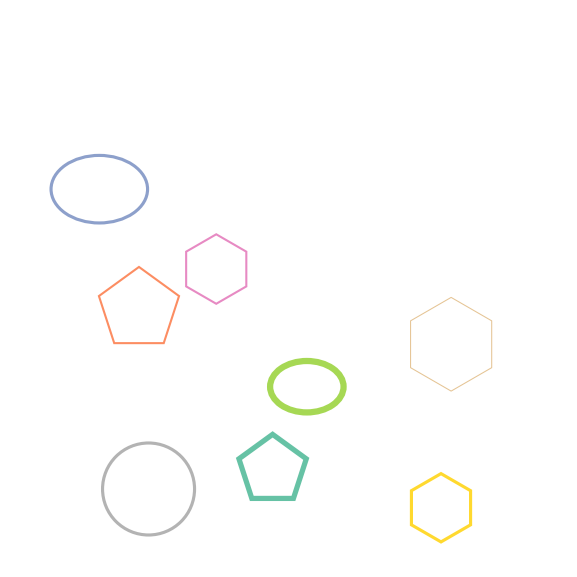[{"shape": "pentagon", "thickness": 2.5, "radius": 0.31, "center": [0.472, 0.186]}, {"shape": "pentagon", "thickness": 1, "radius": 0.36, "center": [0.241, 0.464]}, {"shape": "oval", "thickness": 1.5, "radius": 0.42, "center": [0.172, 0.672]}, {"shape": "hexagon", "thickness": 1, "radius": 0.3, "center": [0.374, 0.533]}, {"shape": "oval", "thickness": 3, "radius": 0.32, "center": [0.531, 0.33]}, {"shape": "hexagon", "thickness": 1.5, "radius": 0.3, "center": [0.764, 0.12]}, {"shape": "hexagon", "thickness": 0.5, "radius": 0.41, "center": [0.781, 0.403]}, {"shape": "circle", "thickness": 1.5, "radius": 0.4, "center": [0.257, 0.152]}]